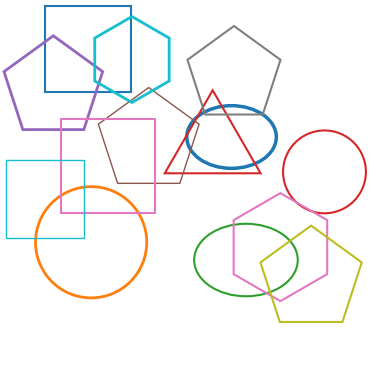[{"shape": "square", "thickness": 1.5, "radius": 0.56, "center": [0.228, 0.872]}, {"shape": "oval", "thickness": 2.5, "radius": 0.58, "center": [0.601, 0.644]}, {"shape": "circle", "thickness": 2, "radius": 0.72, "center": [0.237, 0.371]}, {"shape": "oval", "thickness": 1.5, "radius": 0.67, "center": [0.639, 0.325]}, {"shape": "triangle", "thickness": 1.5, "radius": 0.72, "center": [0.552, 0.622]}, {"shape": "circle", "thickness": 1.5, "radius": 0.54, "center": [0.843, 0.554]}, {"shape": "pentagon", "thickness": 2, "radius": 0.67, "center": [0.139, 0.772]}, {"shape": "pentagon", "thickness": 1, "radius": 0.69, "center": [0.386, 0.635]}, {"shape": "hexagon", "thickness": 1.5, "radius": 0.7, "center": [0.728, 0.358]}, {"shape": "square", "thickness": 1.5, "radius": 0.61, "center": [0.282, 0.568]}, {"shape": "pentagon", "thickness": 1.5, "radius": 0.64, "center": [0.608, 0.805]}, {"shape": "pentagon", "thickness": 1.5, "radius": 0.69, "center": [0.808, 0.276]}, {"shape": "hexagon", "thickness": 2, "radius": 0.56, "center": [0.343, 0.845]}, {"shape": "square", "thickness": 1, "radius": 0.51, "center": [0.117, 0.483]}]